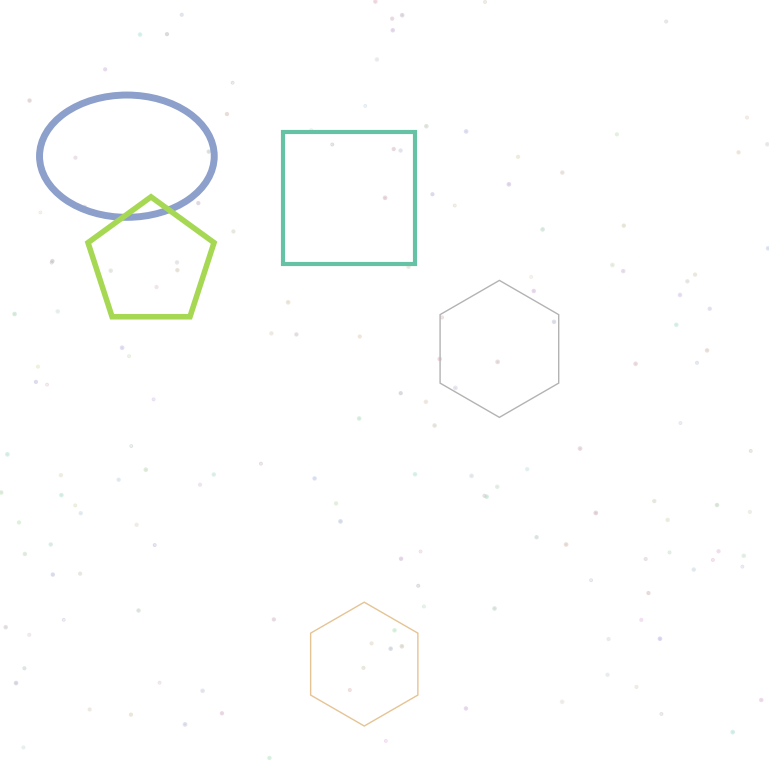[{"shape": "square", "thickness": 1.5, "radius": 0.43, "center": [0.453, 0.743]}, {"shape": "oval", "thickness": 2.5, "radius": 0.57, "center": [0.165, 0.797]}, {"shape": "pentagon", "thickness": 2, "radius": 0.43, "center": [0.196, 0.658]}, {"shape": "hexagon", "thickness": 0.5, "radius": 0.4, "center": [0.473, 0.138]}, {"shape": "hexagon", "thickness": 0.5, "radius": 0.44, "center": [0.649, 0.547]}]